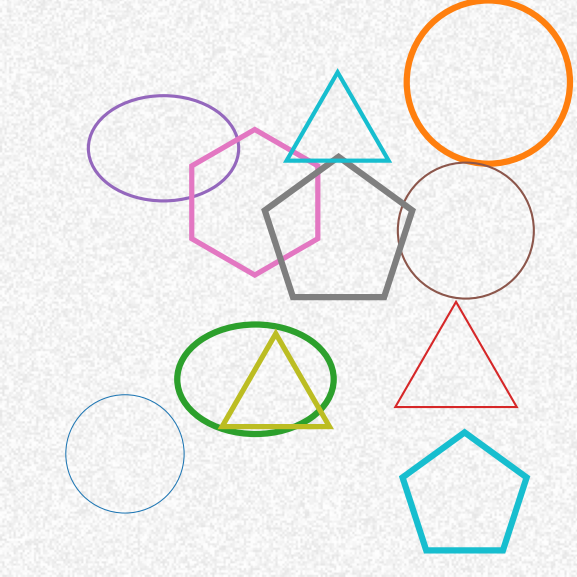[{"shape": "circle", "thickness": 0.5, "radius": 0.51, "center": [0.216, 0.213]}, {"shape": "circle", "thickness": 3, "radius": 0.71, "center": [0.846, 0.857]}, {"shape": "oval", "thickness": 3, "radius": 0.68, "center": [0.442, 0.342]}, {"shape": "triangle", "thickness": 1, "radius": 0.61, "center": [0.79, 0.355]}, {"shape": "oval", "thickness": 1.5, "radius": 0.65, "center": [0.283, 0.742]}, {"shape": "circle", "thickness": 1, "radius": 0.59, "center": [0.807, 0.6]}, {"shape": "hexagon", "thickness": 2.5, "radius": 0.63, "center": [0.441, 0.649]}, {"shape": "pentagon", "thickness": 3, "radius": 0.67, "center": [0.586, 0.593]}, {"shape": "triangle", "thickness": 2.5, "radius": 0.54, "center": [0.478, 0.314]}, {"shape": "pentagon", "thickness": 3, "radius": 0.56, "center": [0.804, 0.137]}, {"shape": "triangle", "thickness": 2, "radius": 0.51, "center": [0.585, 0.772]}]